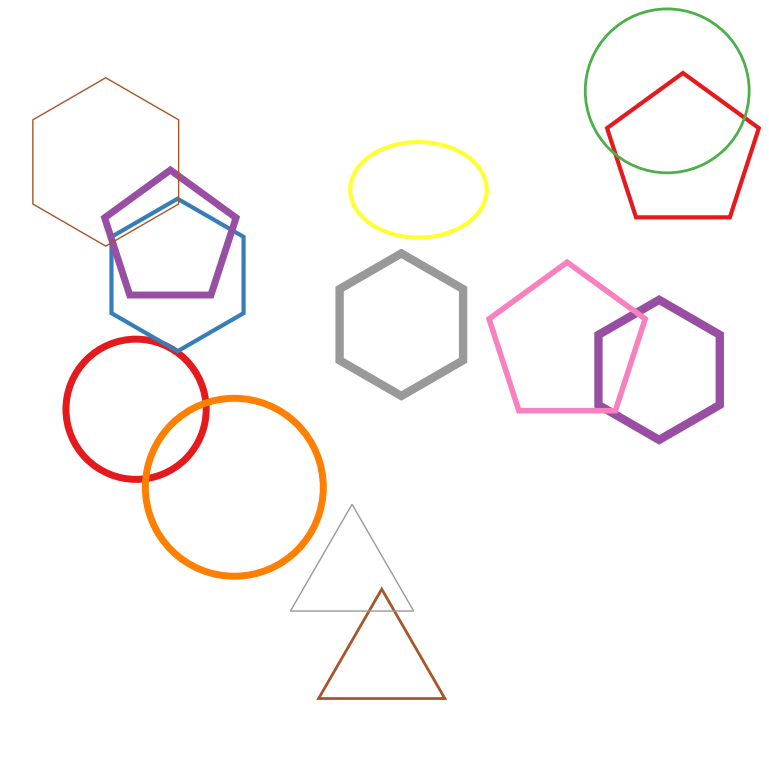[{"shape": "pentagon", "thickness": 1.5, "radius": 0.52, "center": [0.887, 0.802]}, {"shape": "circle", "thickness": 2.5, "radius": 0.46, "center": [0.177, 0.468]}, {"shape": "hexagon", "thickness": 1.5, "radius": 0.5, "center": [0.231, 0.643]}, {"shape": "circle", "thickness": 1, "radius": 0.53, "center": [0.866, 0.882]}, {"shape": "pentagon", "thickness": 2.5, "radius": 0.45, "center": [0.221, 0.689]}, {"shape": "hexagon", "thickness": 3, "radius": 0.45, "center": [0.856, 0.52]}, {"shape": "circle", "thickness": 2.5, "radius": 0.58, "center": [0.304, 0.367]}, {"shape": "oval", "thickness": 1.5, "radius": 0.44, "center": [0.543, 0.754]}, {"shape": "hexagon", "thickness": 0.5, "radius": 0.55, "center": [0.137, 0.79]}, {"shape": "triangle", "thickness": 1, "radius": 0.47, "center": [0.496, 0.14]}, {"shape": "pentagon", "thickness": 2, "radius": 0.53, "center": [0.737, 0.553]}, {"shape": "triangle", "thickness": 0.5, "radius": 0.46, "center": [0.457, 0.253]}, {"shape": "hexagon", "thickness": 3, "radius": 0.46, "center": [0.521, 0.578]}]